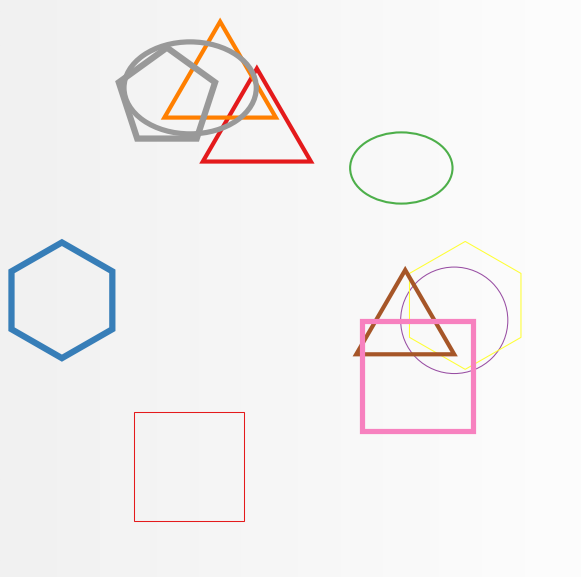[{"shape": "triangle", "thickness": 2, "radius": 0.54, "center": [0.442, 0.773]}, {"shape": "square", "thickness": 0.5, "radius": 0.47, "center": [0.325, 0.191]}, {"shape": "hexagon", "thickness": 3, "radius": 0.5, "center": [0.107, 0.479]}, {"shape": "oval", "thickness": 1, "radius": 0.44, "center": [0.69, 0.708]}, {"shape": "circle", "thickness": 0.5, "radius": 0.46, "center": [0.781, 0.444]}, {"shape": "triangle", "thickness": 2, "radius": 0.55, "center": [0.379, 0.851]}, {"shape": "hexagon", "thickness": 0.5, "radius": 0.55, "center": [0.8, 0.47]}, {"shape": "triangle", "thickness": 2, "radius": 0.49, "center": [0.697, 0.434]}, {"shape": "square", "thickness": 2.5, "radius": 0.48, "center": [0.718, 0.348]}, {"shape": "pentagon", "thickness": 3, "radius": 0.44, "center": [0.287, 0.83]}, {"shape": "oval", "thickness": 2.5, "radius": 0.57, "center": [0.327, 0.847]}]